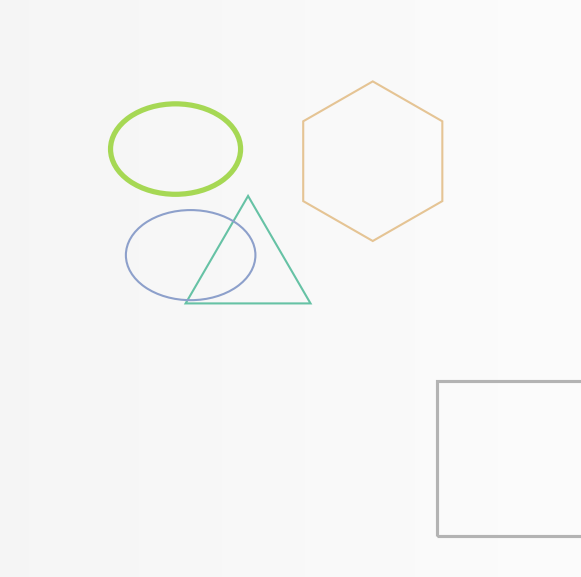[{"shape": "triangle", "thickness": 1, "radius": 0.62, "center": [0.427, 0.536]}, {"shape": "oval", "thickness": 1, "radius": 0.56, "center": [0.328, 0.557]}, {"shape": "oval", "thickness": 2.5, "radius": 0.56, "center": [0.302, 0.741]}, {"shape": "hexagon", "thickness": 1, "radius": 0.69, "center": [0.641, 0.72]}, {"shape": "square", "thickness": 1.5, "radius": 0.67, "center": [0.886, 0.206]}]